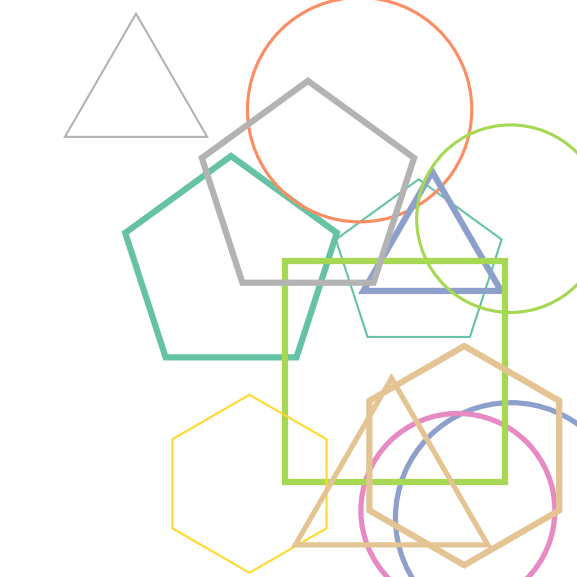[{"shape": "pentagon", "thickness": 1, "radius": 0.75, "center": [0.725, 0.538]}, {"shape": "pentagon", "thickness": 3, "radius": 0.96, "center": [0.4, 0.536]}, {"shape": "circle", "thickness": 1.5, "radius": 0.97, "center": [0.623, 0.809]}, {"shape": "circle", "thickness": 2.5, "radius": 1.0, "center": [0.884, 0.102]}, {"shape": "triangle", "thickness": 3, "radius": 0.69, "center": [0.748, 0.564]}, {"shape": "circle", "thickness": 2.5, "radius": 0.84, "center": [0.793, 0.115]}, {"shape": "circle", "thickness": 1.5, "radius": 0.81, "center": [0.884, 0.62]}, {"shape": "square", "thickness": 3, "radius": 0.95, "center": [0.684, 0.356]}, {"shape": "hexagon", "thickness": 1, "radius": 0.77, "center": [0.432, 0.161]}, {"shape": "hexagon", "thickness": 3, "radius": 0.95, "center": [0.804, 0.21]}, {"shape": "triangle", "thickness": 2.5, "radius": 0.96, "center": [0.678, 0.152]}, {"shape": "triangle", "thickness": 1, "radius": 0.71, "center": [0.236, 0.833]}, {"shape": "pentagon", "thickness": 3, "radius": 0.97, "center": [0.533, 0.666]}]